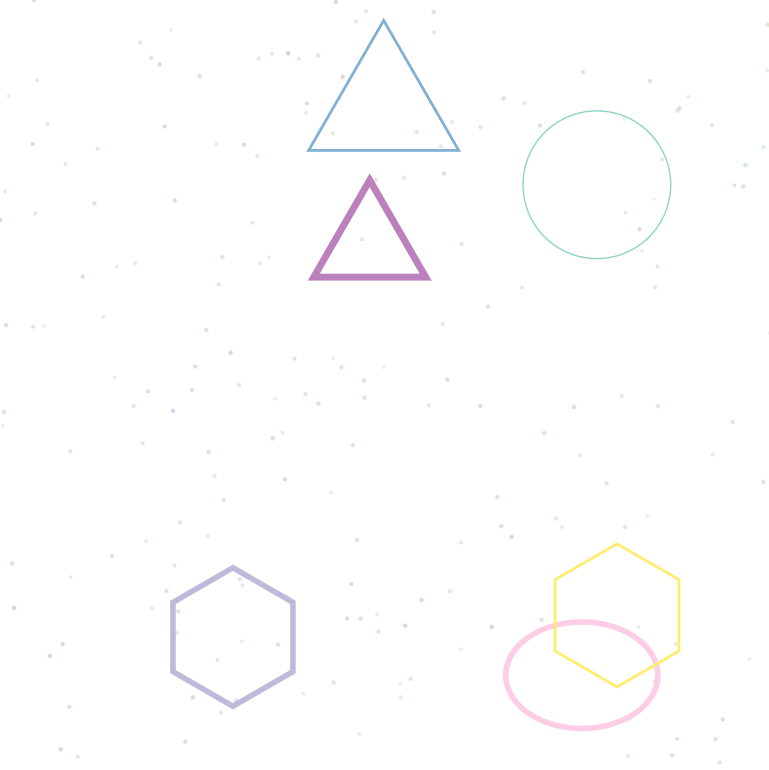[{"shape": "circle", "thickness": 0.5, "radius": 0.48, "center": [0.775, 0.76]}, {"shape": "hexagon", "thickness": 2, "radius": 0.45, "center": [0.303, 0.173]}, {"shape": "triangle", "thickness": 1, "radius": 0.56, "center": [0.498, 0.861]}, {"shape": "oval", "thickness": 2, "radius": 0.49, "center": [0.756, 0.123]}, {"shape": "triangle", "thickness": 2.5, "radius": 0.42, "center": [0.48, 0.682]}, {"shape": "hexagon", "thickness": 1, "radius": 0.46, "center": [0.801, 0.201]}]